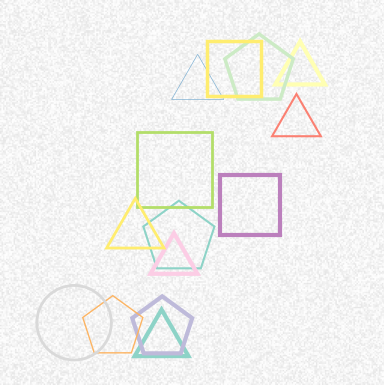[{"shape": "triangle", "thickness": 3, "radius": 0.4, "center": [0.42, 0.115]}, {"shape": "pentagon", "thickness": 1.5, "radius": 0.49, "center": [0.465, 0.382]}, {"shape": "triangle", "thickness": 3, "radius": 0.37, "center": [0.779, 0.818]}, {"shape": "pentagon", "thickness": 3, "radius": 0.41, "center": [0.421, 0.148]}, {"shape": "triangle", "thickness": 1.5, "radius": 0.37, "center": [0.77, 0.683]}, {"shape": "triangle", "thickness": 0.5, "radius": 0.39, "center": [0.513, 0.781]}, {"shape": "pentagon", "thickness": 1, "radius": 0.41, "center": [0.293, 0.15]}, {"shape": "square", "thickness": 2, "radius": 0.49, "center": [0.453, 0.559]}, {"shape": "triangle", "thickness": 3, "radius": 0.35, "center": [0.452, 0.324]}, {"shape": "circle", "thickness": 2, "radius": 0.48, "center": [0.192, 0.162]}, {"shape": "square", "thickness": 3, "radius": 0.39, "center": [0.648, 0.467]}, {"shape": "pentagon", "thickness": 2.5, "radius": 0.47, "center": [0.673, 0.818]}, {"shape": "square", "thickness": 2.5, "radius": 0.35, "center": [0.607, 0.822]}, {"shape": "triangle", "thickness": 2, "radius": 0.43, "center": [0.351, 0.399]}]